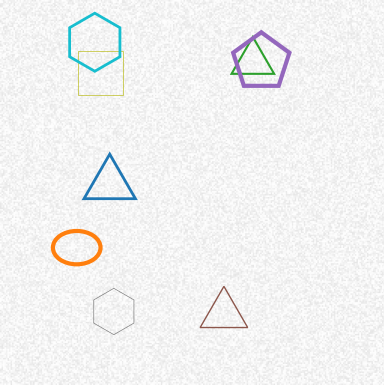[{"shape": "triangle", "thickness": 2, "radius": 0.39, "center": [0.285, 0.522]}, {"shape": "oval", "thickness": 3, "radius": 0.31, "center": [0.199, 0.357]}, {"shape": "triangle", "thickness": 1.5, "radius": 0.32, "center": [0.657, 0.84]}, {"shape": "pentagon", "thickness": 3, "radius": 0.38, "center": [0.679, 0.839]}, {"shape": "triangle", "thickness": 1, "radius": 0.36, "center": [0.582, 0.185]}, {"shape": "hexagon", "thickness": 0.5, "radius": 0.3, "center": [0.296, 0.191]}, {"shape": "square", "thickness": 0.5, "radius": 0.29, "center": [0.261, 0.81]}, {"shape": "hexagon", "thickness": 2, "radius": 0.38, "center": [0.246, 0.89]}]